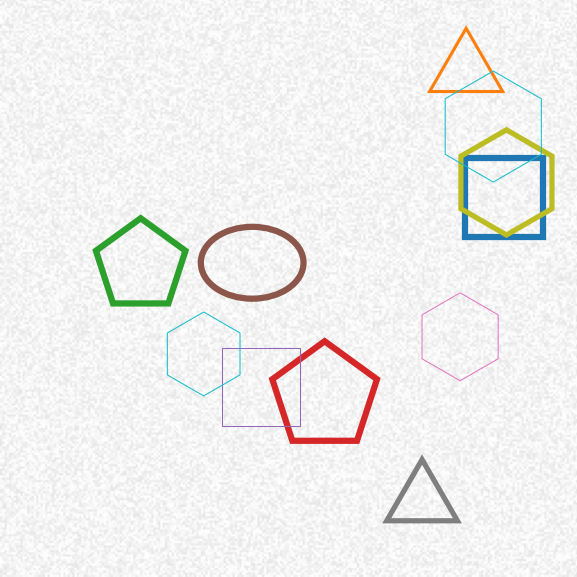[{"shape": "square", "thickness": 3, "radius": 0.34, "center": [0.873, 0.657]}, {"shape": "triangle", "thickness": 1.5, "radius": 0.37, "center": [0.807, 0.877]}, {"shape": "pentagon", "thickness": 3, "radius": 0.41, "center": [0.244, 0.54]}, {"shape": "pentagon", "thickness": 3, "radius": 0.48, "center": [0.562, 0.313]}, {"shape": "square", "thickness": 0.5, "radius": 0.34, "center": [0.452, 0.328]}, {"shape": "oval", "thickness": 3, "radius": 0.44, "center": [0.437, 0.544]}, {"shape": "hexagon", "thickness": 0.5, "radius": 0.38, "center": [0.797, 0.416]}, {"shape": "triangle", "thickness": 2.5, "radius": 0.35, "center": [0.731, 0.133]}, {"shape": "hexagon", "thickness": 2.5, "radius": 0.46, "center": [0.877, 0.683]}, {"shape": "hexagon", "thickness": 0.5, "radius": 0.48, "center": [0.854, 0.78]}, {"shape": "hexagon", "thickness": 0.5, "radius": 0.36, "center": [0.353, 0.386]}]